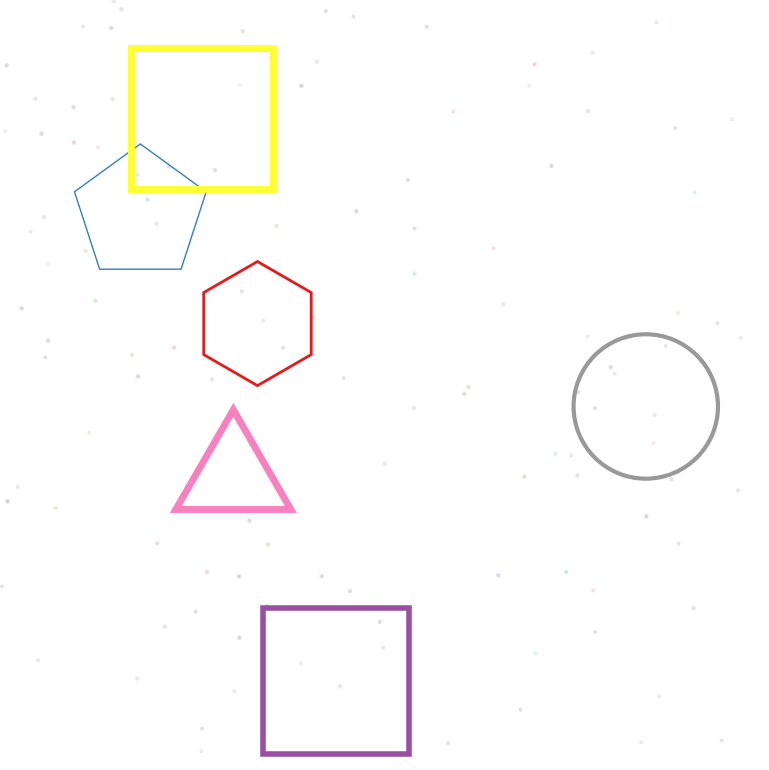[{"shape": "hexagon", "thickness": 1, "radius": 0.4, "center": [0.334, 0.58]}, {"shape": "pentagon", "thickness": 0.5, "radius": 0.45, "center": [0.182, 0.723]}, {"shape": "square", "thickness": 2, "radius": 0.47, "center": [0.436, 0.116]}, {"shape": "square", "thickness": 2.5, "radius": 0.46, "center": [0.262, 0.846]}, {"shape": "triangle", "thickness": 2.5, "radius": 0.43, "center": [0.303, 0.381]}, {"shape": "circle", "thickness": 1.5, "radius": 0.47, "center": [0.839, 0.472]}]